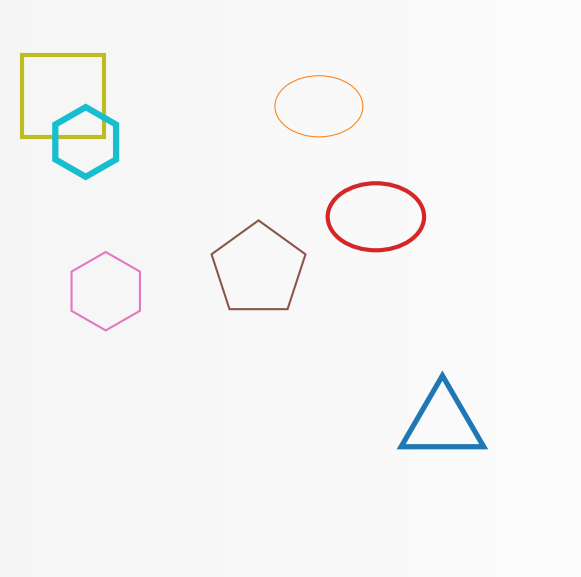[{"shape": "triangle", "thickness": 2.5, "radius": 0.41, "center": [0.761, 0.267]}, {"shape": "oval", "thickness": 0.5, "radius": 0.38, "center": [0.549, 0.815]}, {"shape": "oval", "thickness": 2, "radius": 0.41, "center": [0.647, 0.624]}, {"shape": "pentagon", "thickness": 1, "radius": 0.42, "center": [0.445, 0.533]}, {"shape": "hexagon", "thickness": 1, "radius": 0.34, "center": [0.182, 0.495]}, {"shape": "square", "thickness": 2, "radius": 0.35, "center": [0.108, 0.833]}, {"shape": "hexagon", "thickness": 3, "radius": 0.3, "center": [0.147, 0.753]}]